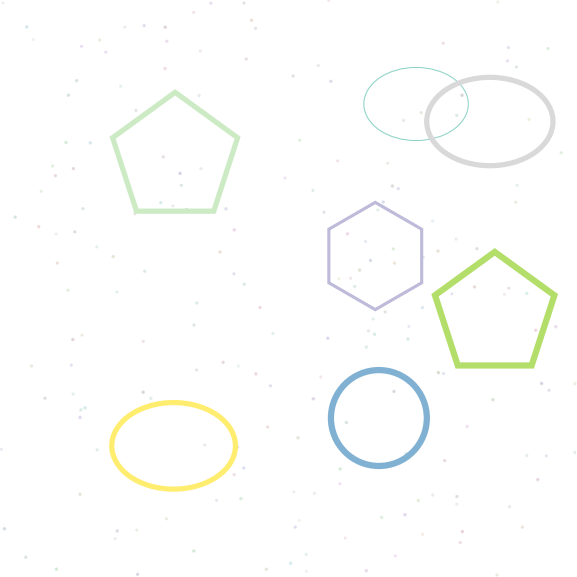[{"shape": "oval", "thickness": 0.5, "radius": 0.45, "center": [0.72, 0.819]}, {"shape": "hexagon", "thickness": 1.5, "radius": 0.46, "center": [0.65, 0.556]}, {"shape": "circle", "thickness": 3, "radius": 0.42, "center": [0.656, 0.275]}, {"shape": "pentagon", "thickness": 3, "radius": 0.54, "center": [0.857, 0.454]}, {"shape": "oval", "thickness": 2.5, "radius": 0.55, "center": [0.848, 0.789]}, {"shape": "pentagon", "thickness": 2.5, "radius": 0.57, "center": [0.303, 0.725]}, {"shape": "oval", "thickness": 2.5, "radius": 0.54, "center": [0.301, 0.227]}]